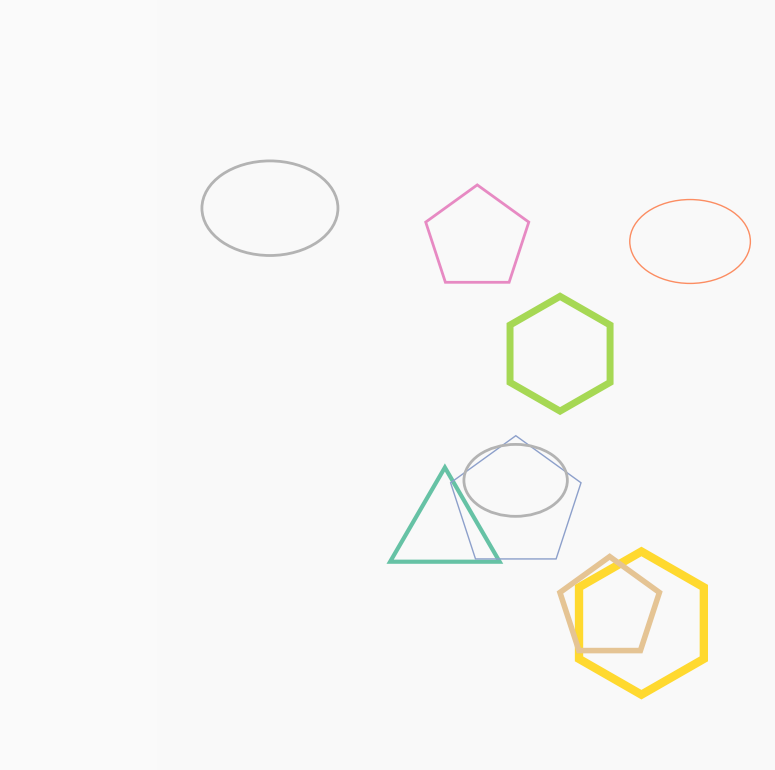[{"shape": "triangle", "thickness": 1.5, "radius": 0.41, "center": [0.574, 0.311]}, {"shape": "oval", "thickness": 0.5, "radius": 0.39, "center": [0.89, 0.686]}, {"shape": "pentagon", "thickness": 0.5, "radius": 0.44, "center": [0.666, 0.346]}, {"shape": "pentagon", "thickness": 1, "radius": 0.35, "center": [0.616, 0.69]}, {"shape": "hexagon", "thickness": 2.5, "radius": 0.37, "center": [0.723, 0.541]}, {"shape": "hexagon", "thickness": 3, "radius": 0.46, "center": [0.828, 0.191]}, {"shape": "pentagon", "thickness": 2, "radius": 0.34, "center": [0.787, 0.21]}, {"shape": "oval", "thickness": 1, "radius": 0.44, "center": [0.348, 0.73]}, {"shape": "oval", "thickness": 1, "radius": 0.33, "center": [0.665, 0.376]}]